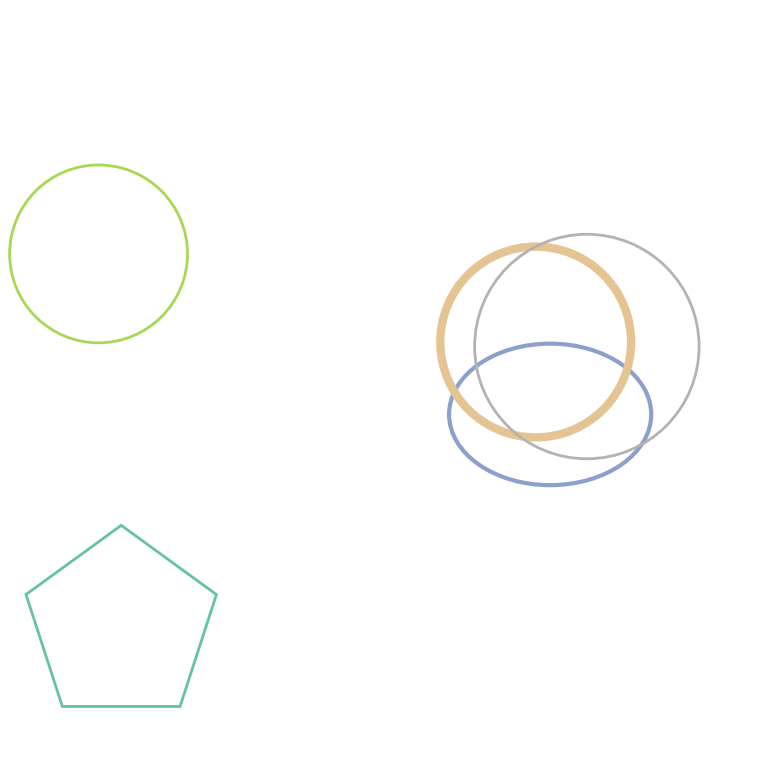[{"shape": "pentagon", "thickness": 1, "radius": 0.65, "center": [0.157, 0.188]}, {"shape": "oval", "thickness": 1.5, "radius": 0.66, "center": [0.714, 0.462]}, {"shape": "circle", "thickness": 1, "radius": 0.58, "center": [0.128, 0.67]}, {"shape": "circle", "thickness": 3, "radius": 0.62, "center": [0.696, 0.556]}, {"shape": "circle", "thickness": 1, "radius": 0.73, "center": [0.762, 0.55]}]